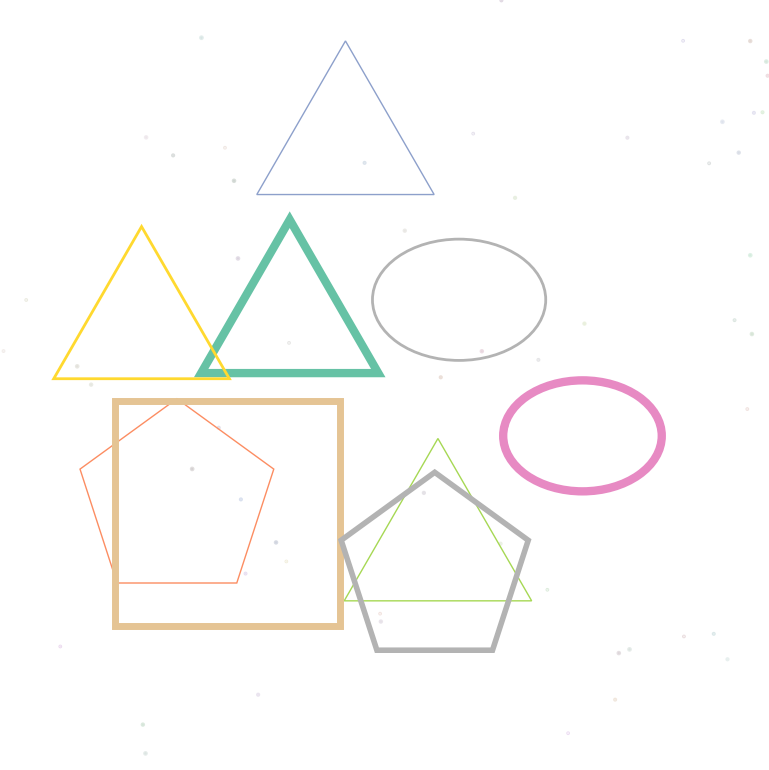[{"shape": "triangle", "thickness": 3, "radius": 0.66, "center": [0.376, 0.582]}, {"shape": "pentagon", "thickness": 0.5, "radius": 0.66, "center": [0.23, 0.35]}, {"shape": "triangle", "thickness": 0.5, "radius": 0.66, "center": [0.449, 0.814]}, {"shape": "oval", "thickness": 3, "radius": 0.51, "center": [0.756, 0.434]}, {"shape": "triangle", "thickness": 0.5, "radius": 0.7, "center": [0.569, 0.29]}, {"shape": "triangle", "thickness": 1, "radius": 0.66, "center": [0.184, 0.574]}, {"shape": "square", "thickness": 2.5, "radius": 0.73, "center": [0.296, 0.333]}, {"shape": "oval", "thickness": 1, "radius": 0.56, "center": [0.596, 0.611]}, {"shape": "pentagon", "thickness": 2, "radius": 0.64, "center": [0.565, 0.259]}]